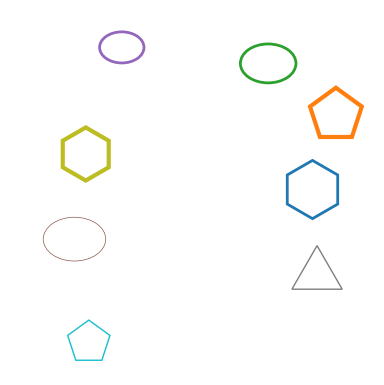[{"shape": "hexagon", "thickness": 2, "radius": 0.38, "center": [0.812, 0.508]}, {"shape": "pentagon", "thickness": 3, "radius": 0.35, "center": [0.872, 0.701]}, {"shape": "oval", "thickness": 2, "radius": 0.36, "center": [0.697, 0.835]}, {"shape": "oval", "thickness": 2, "radius": 0.29, "center": [0.316, 0.877]}, {"shape": "oval", "thickness": 0.5, "radius": 0.41, "center": [0.193, 0.379]}, {"shape": "triangle", "thickness": 1, "radius": 0.38, "center": [0.824, 0.287]}, {"shape": "hexagon", "thickness": 3, "radius": 0.34, "center": [0.223, 0.6]}, {"shape": "pentagon", "thickness": 1, "radius": 0.29, "center": [0.231, 0.111]}]